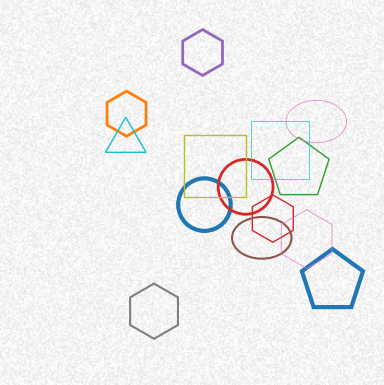[{"shape": "circle", "thickness": 3, "radius": 0.34, "center": [0.531, 0.468]}, {"shape": "pentagon", "thickness": 3, "radius": 0.42, "center": [0.863, 0.27]}, {"shape": "hexagon", "thickness": 2, "radius": 0.29, "center": [0.329, 0.705]}, {"shape": "pentagon", "thickness": 1, "radius": 0.41, "center": [0.776, 0.561]}, {"shape": "hexagon", "thickness": 1, "radius": 0.31, "center": [0.709, 0.432]}, {"shape": "circle", "thickness": 2, "radius": 0.36, "center": [0.638, 0.515]}, {"shape": "hexagon", "thickness": 2, "radius": 0.3, "center": [0.526, 0.864]}, {"shape": "oval", "thickness": 1.5, "radius": 0.39, "center": [0.68, 0.382]}, {"shape": "oval", "thickness": 0.5, "radius": 0.39, "center": [0.822, 0.684]}, {"shape": "hexagon", "thickness": 0.5, "radius": 0.38, "center": [0.796, 0.379]}, {"shape": "hexagon", "thickness": 1.5, "radius": 0.36, "center": [0.4, 0.192]}, {"shape": "square", "thickness": 1, "radius": 0.41, "center": [0.559, 0.569]}, {"shape": "square", "thickness": 0.5, "radius": 0.38, "center": [0.727, 0.61]}, {"shape": "triangle", "thickness": 1, "radius": 0.3, "center": [0.327, 0.635]}]